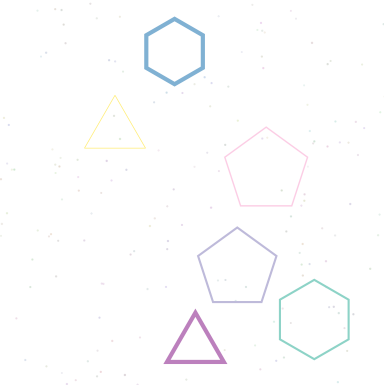[{"shape": "hexagon", "thickness": 1.5, "radius": 0.51, "center": [0.816, 0.17]}, {"shape": "pentagon", "thickness": 1.5, "radius": 0.54, "center": [0.616, 0.302]}, {"shape": "hexagon", "thickness": 3, "radius": 0.42, "center": [0.453, 0.866]}, {"shape": "pentagon", "thickness": 1, "radius": 0.56, "center": [0.691, 0.557]}, {"shape": "triangle", "thickness": 3, "radius": 0.43, "center": [0.508, 0.103]}, {"shape": "triangle", "thickness": 0.5, "radius": 0.46, "center": [0.299, 0.661]}]